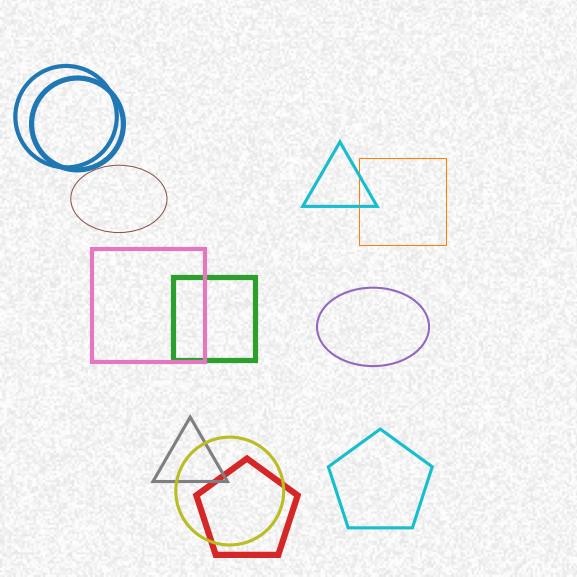[{"shape": "circle", "thickness": 2, "radius": 0.44, "center": [0.114, 0.797]}, {"shape": "circle", "thickness": 2.5, "radius": 0.4, "center": [0.134, 0.785]}, {"shape": "square", "thickness": 0.5, "radius": 0.37, "center": [0.697, 0.65]}, {"shape": "square", "thickness": 2.5, "radius": 0.36, "center": [0.371, 0.448]}, {"shape": "pentagon", "thickness": 3, "radius": 0.46, "center": [0.428, 0.113]}, {"shape": "oval", "thickness": 1, "radius": 0.48, "center": [0.646, 0.433]}, {"shape": "oval", "thickness": 0.5, "radius": 0.42, "center": [0.206, 0.655]}, {"shape": "square", "thickness": 2, "radius": 0.49, "center": [0.257, 0.47]}, {"shape": "triangle", "thickness": 1.5, "radius": 0.37, "center": [0.329, 0.203]}, {"shape": "circle", "thickness": 1.5, "radius": 0.47, "center": [0.398, 0.149]}, {"shape": "pentagon", "thickness": 1.5, "radius": 0.47, "center": [0.659, 0.162]}, {"shape": "triangle", "thickness": 1.5, "radius": 0.37, "center": [0.589, 0.679]}]